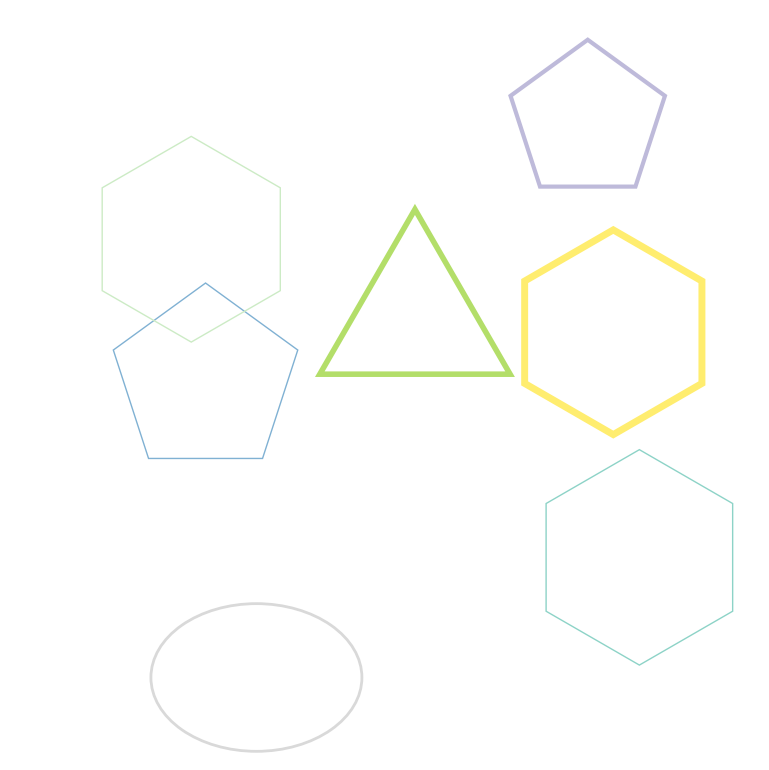[{"shape": "hexagon", "thickness": 0.5, "radius": 0.7, "center": [0.83, 0.276]}, {"shape": "pentagon", "thickness": 1.5, "radius": 0.53, "center": [0.763, 0.843]}, {"shape": "pentagon", "thickness": 0.5, "radius": 0.63, "center": [0.267, 0.506]}, {"shape": "triangle", "thickness": 2, "radius": 0.71, "center": [0.539, 0.585]}, {"shape": "oval", "thickness": 1, "radius": 0.69, "center": [0.333, 0.12]}, {"shape": "hexagon", "thickness": 0.5, "radius": 0.67, "center": [0.248, 0.689]}, {"shape": "hexagon", "thickness": 2.5, "radius": 0.66, "center": [0.796, 0.569]}]